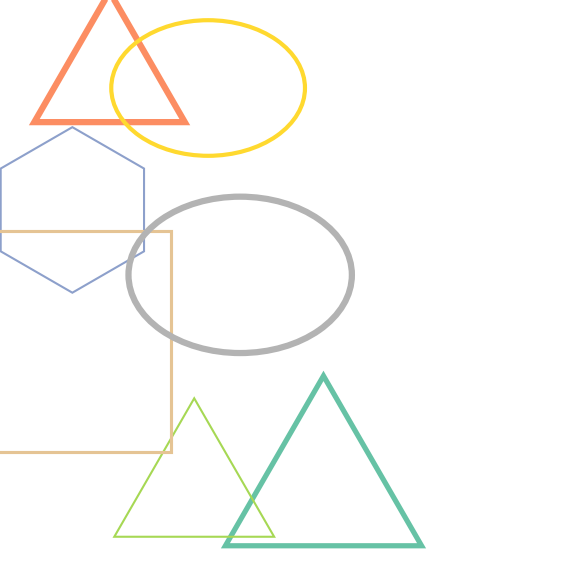[{"shape": "triangle", "thickness": 2.5, "radius": 0.98, "center": [0.56, 0.152]}, {"shape": "triangle", "thickness": 3, "radius": 0.75, "center": [0.19, 0.863]}, {"shape": "hexagon", "thickness": 1, "radius": 0.72, "center": [0.125, 0.636]}, {"shape": "triangle", "thickness": 1, "radius": 0.8, "center": [0.336, 0.15]}, {"shape": "oval", "thickness": 2, "radius": 0.84, "center": [0.36, 0.847]}, {"shape": "square", "thickness": 1.5, "radius": 0.96, "center": [0.104, 0.408]}, {"shape": "oval", "thickness": 3, "radius": 0.97, "center": [0.416, 0.523]}]